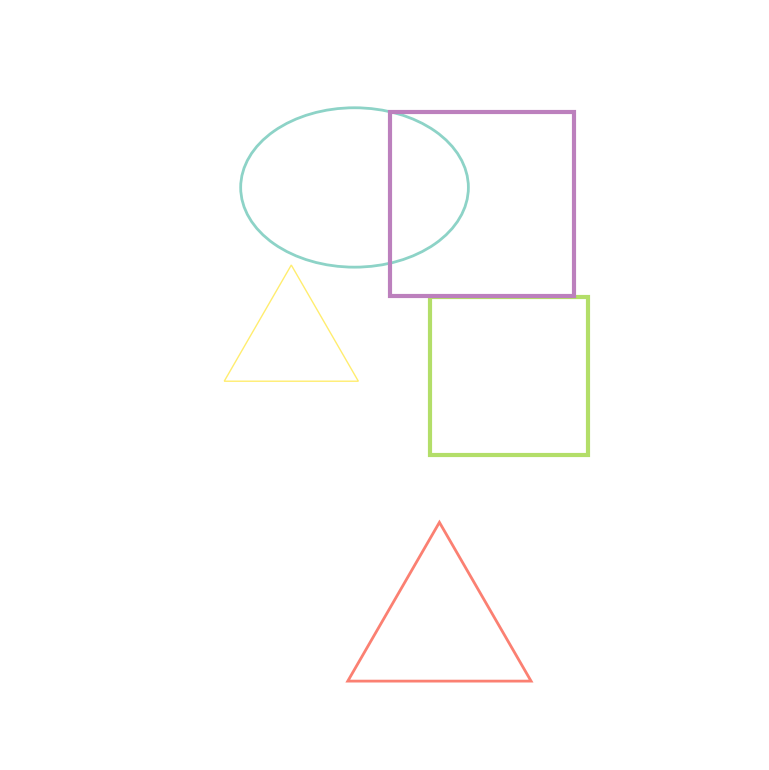[{"shape": "oval", "thickness": 1, "radius": 0.74, "center": [0.46, 0.757]}, {"shape": "triangle", "thickness": 1, "radius": 0.69, "center": [0.571, 0.184]}, {"shape": "square", "thickness": 1.5, "radius": 0.51, "center": [0.661, 0.511]}, {"shape": "square", "thickness": 1.5, "radius": 0.6, "center": [0.626, 0.735]}, {"shape": "triangle", "thickness": 0.5, "radius": 0.5, "center": [0.378, 0.555]}]